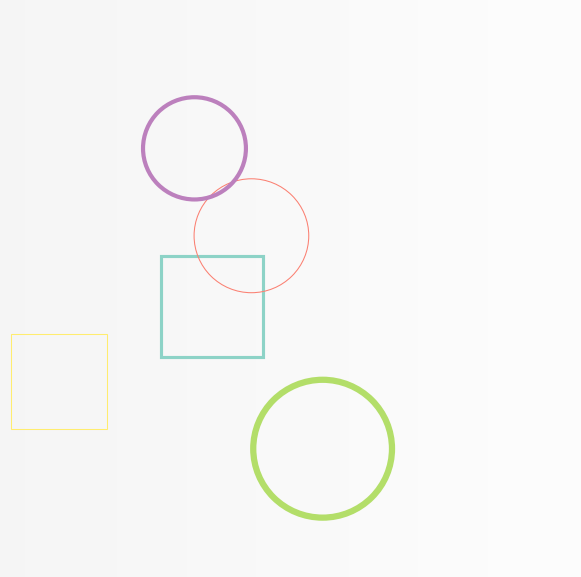[{"shape": "square", "thickness": 1.5, "radius": 0.44, "center": [0.365, 0.468]}, {"shape": "circle", "thickness": 0.5, "radius": 0.49, "center": [0.433, 0.591]}, {"shape": "circle", "thickness": 3, "radius": 0.6, "center": [0.555, 0.222]}, {"shape": "circle", "thickness": 2, "radius": 0.44, "center": [0.335, 0.742]}, {"shape": "square", "thickness": 0.5, "radius": 0.41, "center": [0.102, 0.339]}]